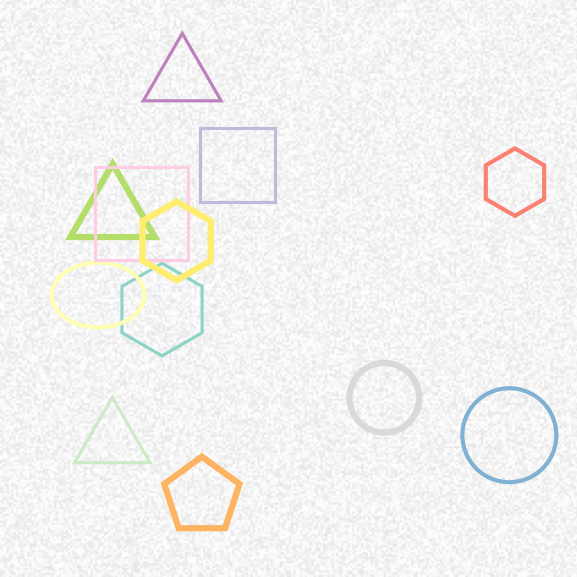[{"shape": "hexagon", "thickness": 1.5, "radius": 0.4, "center": [0.281, 0.463]}, {"shape": "oval", "thickness": 2, "radius": 0.4, "center": [0.17, 0.488]}, {"shape": "square", "thickness": 1.5, "radius": 0.32, "center": [0.412, 0.714]}, {"shape": "hexagon", "thickness": 2, "radius": 0.29, "center": [0.892, 0.684]}, {"shape": "circle", "thickness": 2, "radius": 0.41, "center": [0.882, 0.246]}, {"shape": "pentagon", "thickness": 3, "radius": 0.34, "center": [0.35, 0.14]}, {"shape": "triangle", "thickness": 3, "radius": 0.42, "center": [0.195, 0.631]}, {"shape": "square", "thickness": 1.5, "radius": 0.4, "center": [0.245, 0.629]}, {"shape": "circle", "thickness": 3, "radius": 0.3, "center": [0.666, 0.31]}, {"shape": "triangle", "thickness": 1.5, "radius": 0.39, "center": [0.316, 0.863]}, {"shape": "triangle", "thickness": 1.5, "radius": 0.38, "center": [0.195, 0.236]}, {"shape": "hexagon", "thickness": 3, "radius": 0.34, "center": [0.306, 0.582]}]